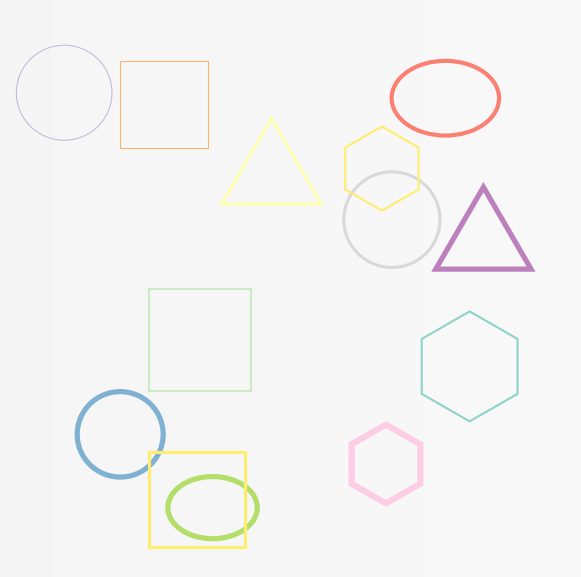[{"shape": "hexagon", "thickness": 1, "radius": 0.48, "center": [0.808, 0.365]}, {"shape": "triangle", "thickness": 1.5, "radius": 0.49, "center": [0.467, 0.695]}, {"shape": "circle", "thickness": 0.5, "radius": 0.41, "center": [0.11, 0.839]}, {"shape": "oval", "thickness": 2, "radius": 0.46, "center": [0.766, 0.829]}, {"shape": "circle", "thickness": 2.5, "radius": 0.37, "center": [0.207, 0.247]}, {"shape": "square", "thickness": 0.5, "radius": 0.38, "center": [0.282, 0.819]}, {"shape": "oval", "thickness": 2.5, "radius": 0.38, "center": [0.366, 0.12]}, {"shape": "hexagon", "thickness": 3, "radius": 0.34, "center": [0.664, 0.196]}, {"shape": "circle", "thickness": 1.5, "radius": 0.41, "center": [0.674, 0.619]}, {"shape": "triangle", "thickness": 2.5, "radius": 0.47, "center": [0.832, 0.58]}, {"shape": "square", "thickness": 1, "radius": 0.44, "center": [0.344, 0.41]}, {"shape": "hexagon", "thickness": 1, "radius": 0.36, "center": [0.657, 0.707]}, {"shape": "square", "thickness": 1.5, "radius": 0.41, "center": [0.339, 0.133]}]